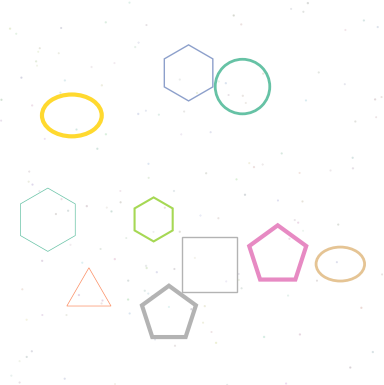[{"shape": "circle", "thickness": 2, "radius": 0.35, "center": [0.63, 0.775]}, {"shape": "hexagon", "thickness": 0.5, "radius": 0.41, "center": [0.124, 0.429]}, {"shape": "triangle", "thickness": 0.5, "radius": 0.33, "center": [0.231, 0.238]}, {"shape": "hexagon", "thickness": 1, "radius": 0.36, "center": [0.49, 0.811]}, {"shape": "pentagon", "thickness": 3, "radius": 0.39, "center": [0.721, 0.337]}, {"shape": "hexagon", "thickness": 1.5, "radius": 0.29, "center": [0.399, 0.43]}, {"shape": "oval", "thickness": 3, "radius": 0.39, "center": [0.187, 0.7]}, {"shape": "oval", "thickness": 2, "radius": 0.32, "center": [0.884, 0.314]}, {"shape": "pentagon", "thickness": 3, "radius": 0.37, "center": [0.439, 0.184]}, {"shape": "square", "thickness": 1, "radius": 0.36, "center": [0.544, 0.313]}]